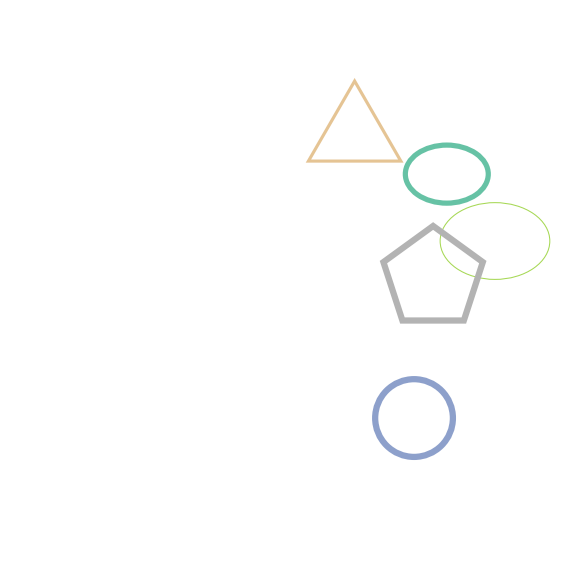[{"shape": "oval", "thickness": 2.5, "radius": 0.36, "center": [0.774, 0.698]}, {"shape": "circle", "thickness": 3, "radius": 0.34, "center": [0.717, 0.275]}, {"shape": "oval", "thickness": 0.5, "radius": 0.47, "center": [0.857, 0.582]}, {"shape": "triangle", "thickness": 1.5, "radius": 0.46, "center": [0.614, 0.766]}, {"shape": "pentagon", "thickness": 3, "radius": 0.45, "center": [0.75, 0.517]}]